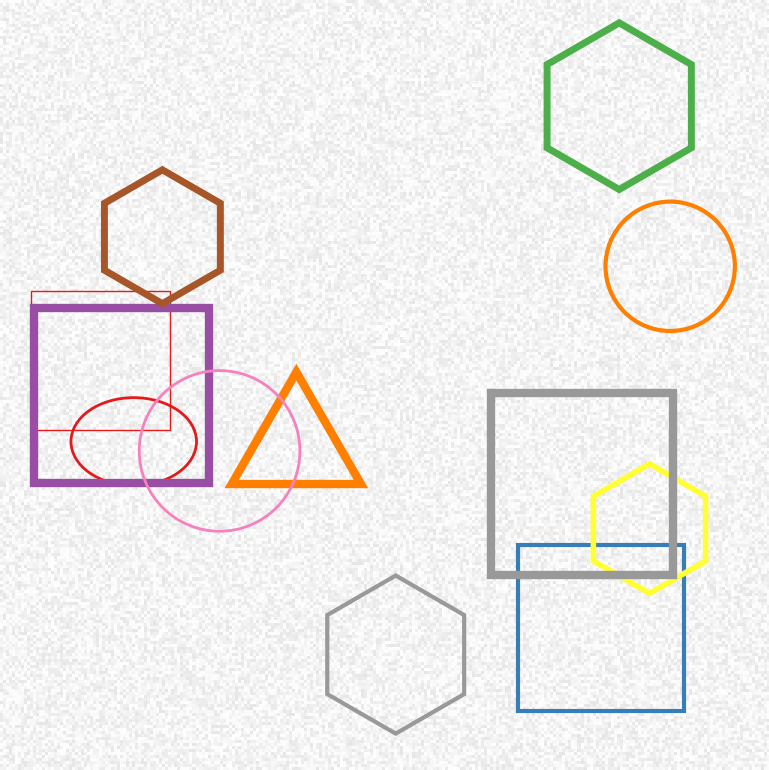[{"shape": "oval", "thickness": 1, "radius": 0.41, "center": [0.174, 0.427]}, {"shape": "square", "thickness": 0.5, "radius": 0.45, "center": [0.131, 0.532]}, {"shape": "square", "thickness": 1.5, "radius": 0.54, "center": [0.78, 0.184]}, {"shape": "hexagon", "thickness": 2.5, "radius": 0.54, "center": [0.804, 0.862]}, {"shape": "square", "thickness": 3, "radius": 0.57, "center": [0.157, 0.487]}, {"shape": "circle", "thickness": 1.5, "radius": 0.42, "center": [0.87, 0.654]}, {"shape": "triangle", "thickness": 3, "radius": 0.48, "center": [0.385, 0.42]}, {"shape": "hexagon", "thickness": 2, "radius": 0.42, "center": [0.843, 0.313]}, {"shape": "hexagon", "thickness": 2.5, "radius": 0.43, "center": [0.211, 0.693]}, {"shape": "circle", "thickness": 1, "radius": 0.52, "center": [0.285, 0.414]}, {"shape": "square", "thickness": 3, "radius": 0.59, "center": [0.756, 0.371]}, {"shape": "hexagon", "thickness": 1.5, "radius": 0.51, "center": [0.514, 0.15]}]